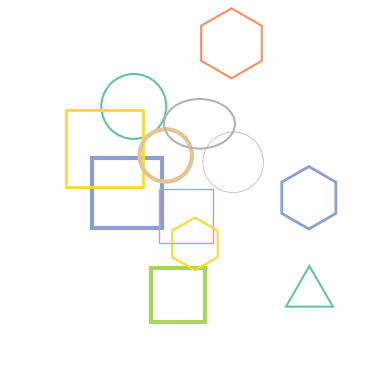[{"shape": "circle", "thickness": 1.5, "radius": 0.42, "center": [0.348, 0.724]}, {"shape": "triangle", "thickness": 1.5, "radius": 0.35, "center": [0.804, 0.239]}, {"shape": "hexagon", "thickness": 1.5, "radius": 0.45, "center": [0.601, 0.888]}, {"shape": "hexagon", "thickness": 2, "radius": 0.41, "center": [0.802, 0.486]}, {"shape": "square", "thickness": 3, "radius": 0.46, "center": [0.33, 0.498]}, {"shape": "square", "thickness": 1, "radius": 0.35, "center": [0.483, 0.438]}, {"shape": "square", "thickness": 3, "radius": 0.35, "center": [0.462, 0.233]}, {"shape": "square", "thickness": 2, "radius": 0.5, "center": [0.27, 0.615]}, {"shape": "hexagon", "thickness": 1.5, "radius": 0.34, "center": [0.506, 0.366]}, {"shape": "circle", "thickness": 3, "radius": 0.34, "center": [0.43, 0.596]}, {"shape": "circle", "thickness": 0.5, "radius": 0.39, "center": [0.606, 0.578]}, {"shape": "oval", "thickness": 1.5, "radius": 0.46, "center": [0.518, 0.678]}]